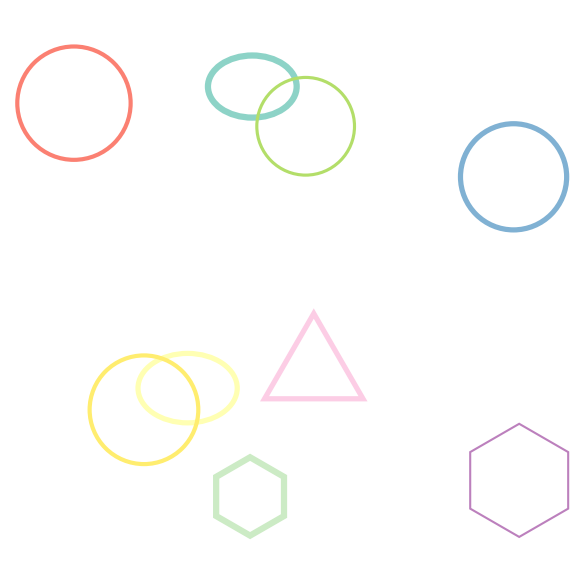[{"shape": "oval", "thickness": 3, "radius": 0.38, "center": [0.437, 0.849]}, {"shape": "oval", "thickness": 2.5, "radius": 0.43, "center": [0.325, 0.327]}, {"shape": "circle", "thickness": 2, "radius": 0.49, "center": [0.128, 0.82]}, {"shape": "circle", "thickness": 2.5, "radius": 0.46, "center": [0.889, 0.693]}, {"shape": "circle", "thickness": 1.5, "radius": 0.42, "center": [0.529, 0.78]}, {"shape": "triangle", "thickness": 2.5, "radius": 0.49, "center": [0.543, 0.358]}, {"shape": "hexagon", "thickness": 1, "radius": 0.49, "center": [0.899, 0.167]}, {"shape": "hexagon", "thickness": 3, "radius": 0.34, "center": [0.433, 0.14]}, {"shape": "circle", "thickness": 2, "radius": 0.47, "center": [0.249, 0.29]}]